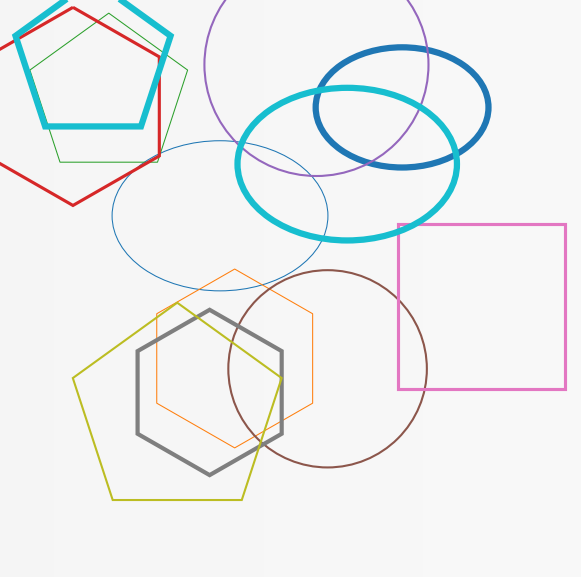[{"shape": "oval", "thickness": 0.5, "radius": 0.93, "center": [0.379, 0.625]}, {"shape": "oval", "thickness": 3, "radius": 0.74, "center": [0.692, 0.813]}, {"shape": "hexagon", "thickness": 0.5, "radius": 0.77, "center": [0.404, 0.378]}, {"shape": "pentagon", "thickness": 0.5, "radius": 0.71, "center": [0.187, 0.834]}, {"shape": "hexagon", "thickness": 1.5, "radius": 0.86, "center": [0.126, 0.815]}, {"shape": "circle", "thickness": 1, "radius": 0.96, "center": [0.544, 0.887]}, {"shape": "circle", "thickness": 1, "radius": 0.85, "center": [0.564, 0.361]}, {"shape": "square", "thickness": 1.5, "radius": 0.72, "center": [0.828, 0.468]}, {"shape": "hexagon", "thickness": 2, "radius": 0.72, "center": [0.361, 0.32]}, {"shape": "pentagon", "thickness": 1, "radius": 0.94, "center": [0.305, 0.286]}, {"shape": "oval", "thickness": 3, "radius": 0.94, "center": [0.597, 0.715]}, {"shape": "pentagon", "thickness": 3, "radius": 0.7, "center": [0.16, 0.894]}]